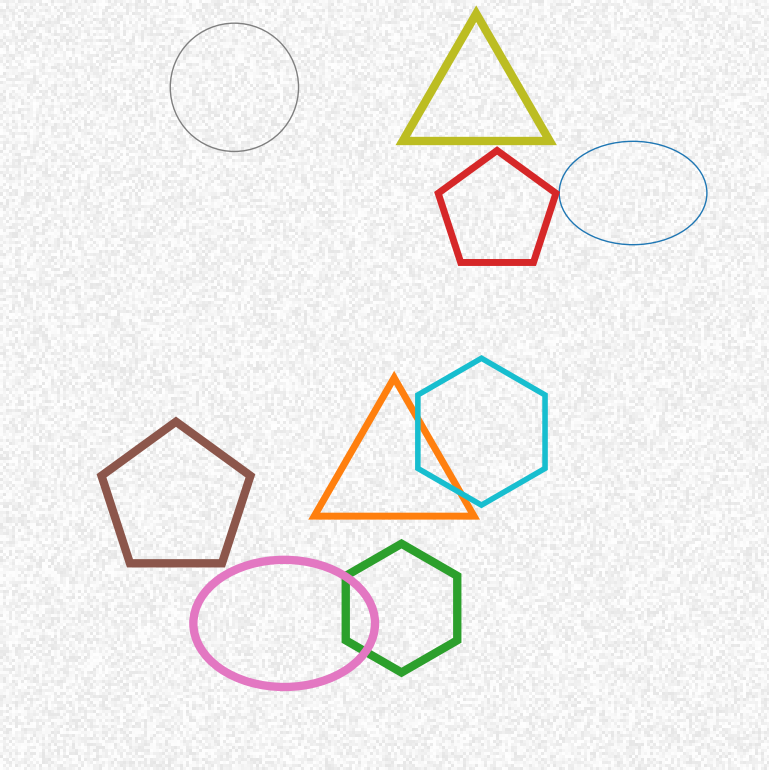[{"shape": "oval", "thickness": 0.5, "radius": 0.48, "center": [0.822, 0.749]}, {"shape": "triangle", "thickness": 2.5, "radius": 0.6, "center": [0.512, 0.39]}, {"shape": "hexagon", "thickness": 3, "radius": 0.42, "center": [0.521, 0.21]}, {"shape": "pentagon", "thickness": 2.5, "radius": 0.4, "center": [0.646, 0.724]}, {"shape": "pentagon", "thickness": 3, "radius": 0.51, "center": [0.229, 0.351]}, {"shape": "oval", "thickness": 3, "radius": 0.59, "center": [0.369, 0.19]}, {"shape": "circle", "thickness": 0.5, "radius": 0.42, "center": [0.304, 0.887]}, {"shape": "triangle", "thickness": 3, "radius": 0.55, "center": [0.618, 0.872]}, {"shape": "hexagon", "thickness": 2, "radius": 0.48, "center": [0.625, 0.439]}]